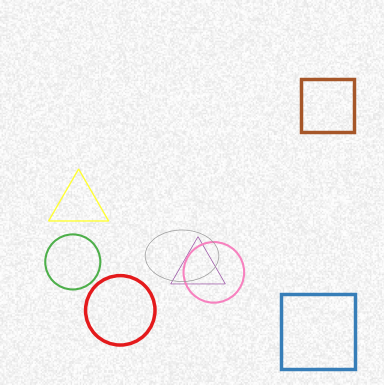[{"shape": "circle", "thickness": 2.5, "radius": 0.45, "center": [0.312, 0.194]}, {"shape": "square", "thickness": 2.5, "radius": 0.48, "center": [0.826, 0.139]}, {"shape": "circle", "thickness": 1.5, "radius": 0.36, "center": [0.189, 0.32]}, {"shape": "triangle", "thickness": 0.5, "radius": 0.41, "center": [0.514, 0.303]}, {"shape": "triangle", "thickness": 1, "radius": 0.45, "center": [0.204, 0.471]}, {"shape": "square", "thickness": 2.5, "radius": 0.35, "center": [0.851, 0.726]}, {"shape": "circle", "thickness": 1.5, "radius": 0.39, "center": [0.555, 0.293]}, {"shape": "oval", "thickness": 0.5, "radius": 0.48, "center": [0.473, 0.336]}]